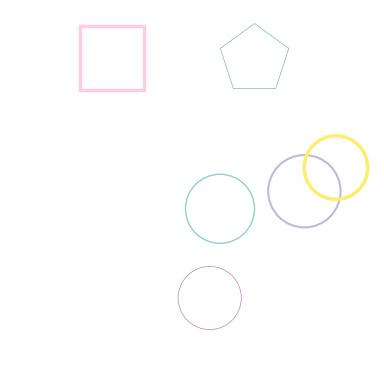[{"shape": "circle", "thickness": 1, "radius": 0.45, "center": [0.571, 0.458]}, {"shape": "circle", "thickness": 1.5, "radius": 0.47, "center": [0.791, 0.503]}, {"shape": "pentagon", "thickness": 0.5, "radius": 0.47, "center": [0.661, 0.845]}, {"shape": "square", "thickness": 2.5, "radius": 0.41, "center": [0.29, 0.85]}, {"shape": "circle", "thickness": 0.5, "radius": 0.41, "center": [0.545, 0.226]}, {"shape": "circle", "thickness": 2.5, "radius": 0.41, "center": [0.873, 0.565]}]